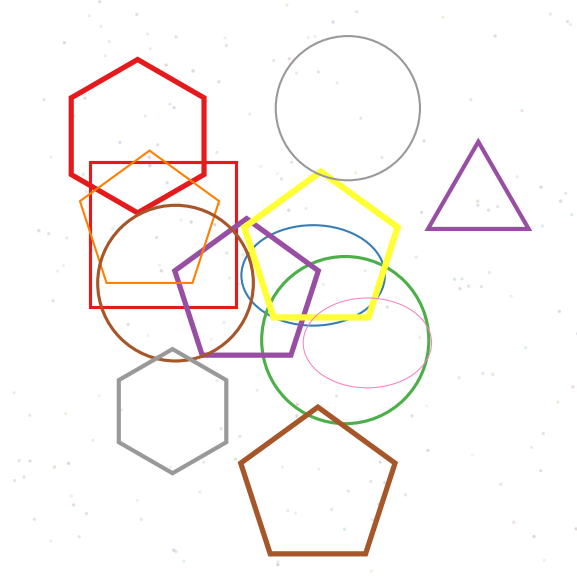[{"shape": "hexagon", "thickness": 2.5, "radius": 0.66, "center": [0.238, 0.763]}, {"shape": "square", "thickness": 1.5, "radius": 0.63, "center": [0.282, 0.593]}, {"shape": "oval", "thickness": 1, "radius": 0.62, "center": [0.542, 0.522]}, {"shape": "circle", "thickness": 1.5, "radius": 0.72, "center": [0.598, 0.41]}, {"shape": "triangle", "thickness": 2, "radius": 0.5, "center": [0.828, 0.653]}, {"shape": "pentagon", "thickness": 2.5, "radius": 0.65, "center": [0.427, 0.49]}, {"shape": "pentagon", "thickness": 1, "radius": 0.63, "center": [0.259, 0.612]}, {"shape": "pentagon", "thickness": 3, "radius": 0.7, "center": [0.556, 0.562]}, {"shape": "pentagon", "thickness": 2.5, "radius": 0.7, "center": [0.55, 0.154]}, {"shape": "circle", "thickness": 1.5, "radius": 0.67, "center": [0.304, 0.509]}, {"shape": "oval", "thickness": 0.5, "radius": 0.56, "center": [0.636, 0.405]}, {"shape": "hexagon", "thickness": 2, "radius": 0.54, "center": [0.299, 0.287]}, {"shape": "circle", "thickness": 1, "radius": 0.62, "center": [0.602, 0.812]}]